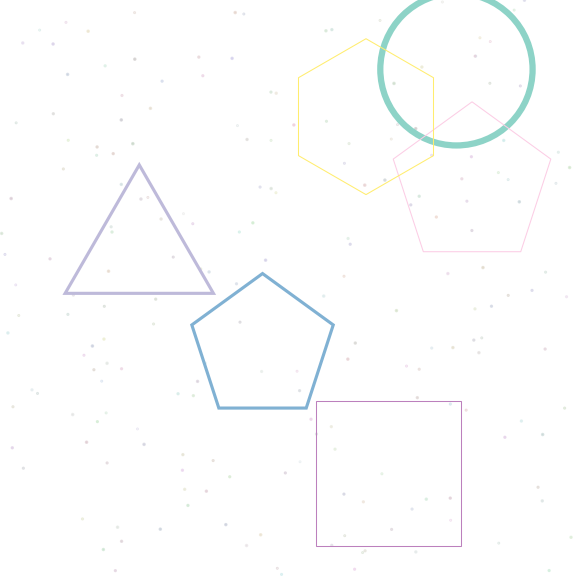[{"shape": "circle", "thickness": 3, "radius": 0.66, "center": [0.79, 0.879]}, {"shape": "triangle", "thickness": 1.5, "radius": 0.74, "center": [0.241, 0.565]}, {"shape": "pentagon", "thickness": 1.5, "radius": 0.64, "center": [0.455, 0.397]}, {"shape": "pentagon", "thickness": 0.5, "radius": 0.72, "center": [0.817, 0.679]}, {"shape": "square", "thickness": 0.5, "radius": 0.63, "center": [0.673, 0.179]}, {"shape": "hexagon", "thickness": 0.5, "radius": 0.67, "center": [0.634, 0.797]}]